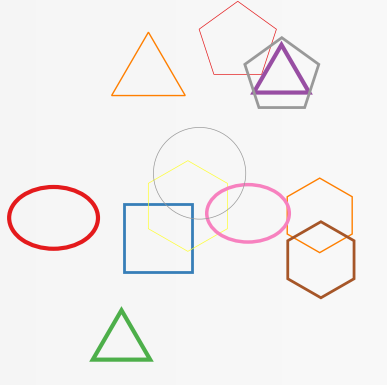[{"shape": "oval", "thickness": 3, "radius": 0.57, "center": [0.138, 0.434]}, {"shape": "pentagon", "thickness": 0.5, "radius": 0.52, "center": [0.614, 0.892]}, {"shape": "square", "thickness": 2, "radius": 0.44, "center": [0.408, 0.382]}, {"shape": "triangle", "thickness": 3, "radius": 0.43, "center": [0.313, 0.109]}, {"shape": "triangle", "thickness": 3, "radius": 0.41, "center": [0.726, 0.801]}, {"shape": "hexagon", "thickness": 1, "radius": 0.48, "center": [0.825, 0.441]}, {"shape": "triangle", "thickness": 1, "radius": 0.55, "center": [0.383, 0.807]}, {"shape": "hexagon", "thickness": 0.5, "radius": 0.59, "center": [0.485, 0.465]}, {"shape": "hexagon", "thickness": 2, "radius": 0.49, "center": [0.828, 0.325]}, {"shape": "oval", "thickness": 2.5, "radius": 0.53, "center": [0.64, 0.446]}, {"shape": "pentagon", "thickness": 2, "radius": 0.5, "center": [0.727, 0.802]}, {"shape": "circle", "thickness": 0.5, "radius": 0.6, "center": [0.515, 0.55]}]